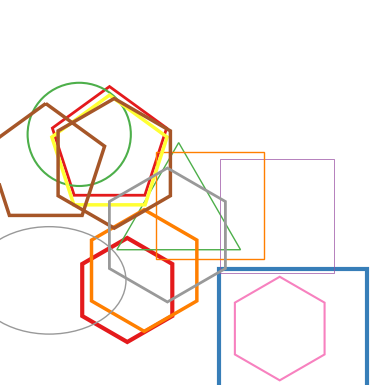[{"shape": "hexagon", "thickness": 3, "radius": 0.68, "center": [0.331, 0.247]}, {"shape": "pentagon", "thickness": 2, "radius": 0.78, "center": [0.284, 0.619]}, {"shape": "square", "thickness": 3, "radius": 0.96, "center": [0.761, 0.111]}, {"shape": "triangle", "thickness": 1, "radius": 0.93, "center": [0.464, 0.444]}, {"shape": "circle", "thickness": 1.5, "radius": 0.67, "center": [0.206, 0.651]}, {"shape": "square", "thickness": 0.5, "radius": 0.74, "center": [0.719, 0.439]}, {"shape": "square", "thickness": 1, "radius": 0.7, "center": [0.545, 0.465]}, {"shape": "hexagon", "thickness": 2.5, "radius": 0.79, "center": [0.374, 0.297]}, {"shape": "pentagon", "thickness": 2.5, "radius": 0.79, "center": [0.284, 0.595]}, {"shape": "pentagon", "thickness": 2.5, "radius": 0.8, "center": [0.119, 0.57]}, {"shape": "hexagon", "thickness": 2.5, "radius": 0.84, "center": [0.297, 0.576]}, {"shape": "hexagon", "thickness": 1.5, "radius": 0.67, "center": [0.727, 0.147]}, {"shape": "oval", "thickness": 1, "radius": 1.0, "center": [0.128, 0.272]}, {"shape": "hexagon", "thickness": 2, "radius": 0.87, "center": [0.435, 0.39]}]